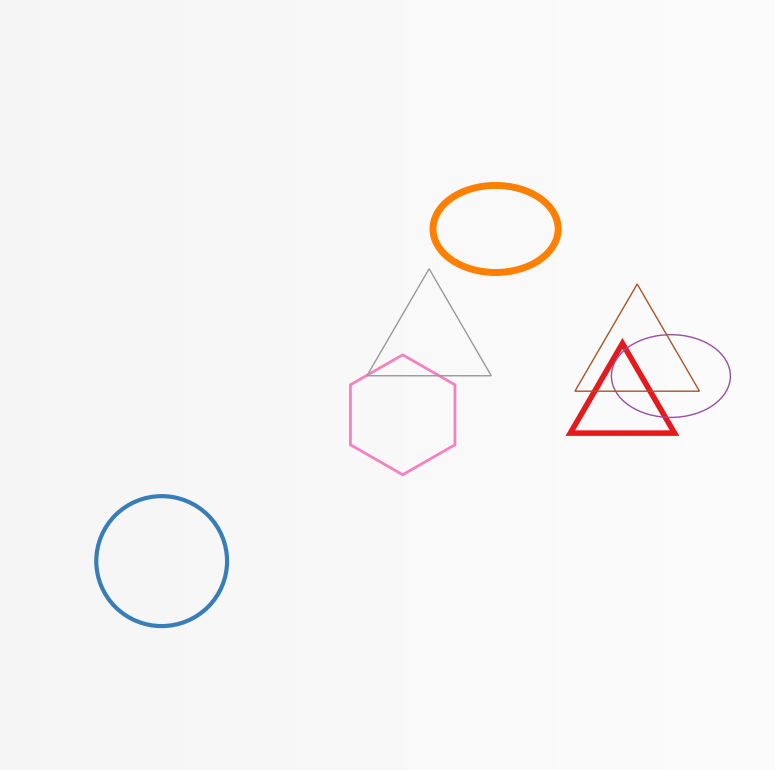[{"shape": "triangle", "thickness": 2, "radius": 0.39, "center": [0.803, 0.476]}, {"shape": "circle", "thickness": 1.5, "radius": 0.42, "center": [0.209, 0.271]}, {"shape": "oval", "thickness": 0.5, "radius": 0.38, "center": [0.866, 0.512]}, {"shape": "oval", "thickness": 2.5, "radius": 0.4, "center": [0.639, 0.703]}, {"shape": "triangle", "thickness": 0.5, "radius": 0.46, "center": [0.822, 0.538]}, {"shape": "hexagon", "thickness": 1, "radius": 0.39, "center": [0.52, 0.461]}, {"shape": "triangle", "thickness": 0.5, "radius": 0.46, "center": [0.554, 0.558]}]